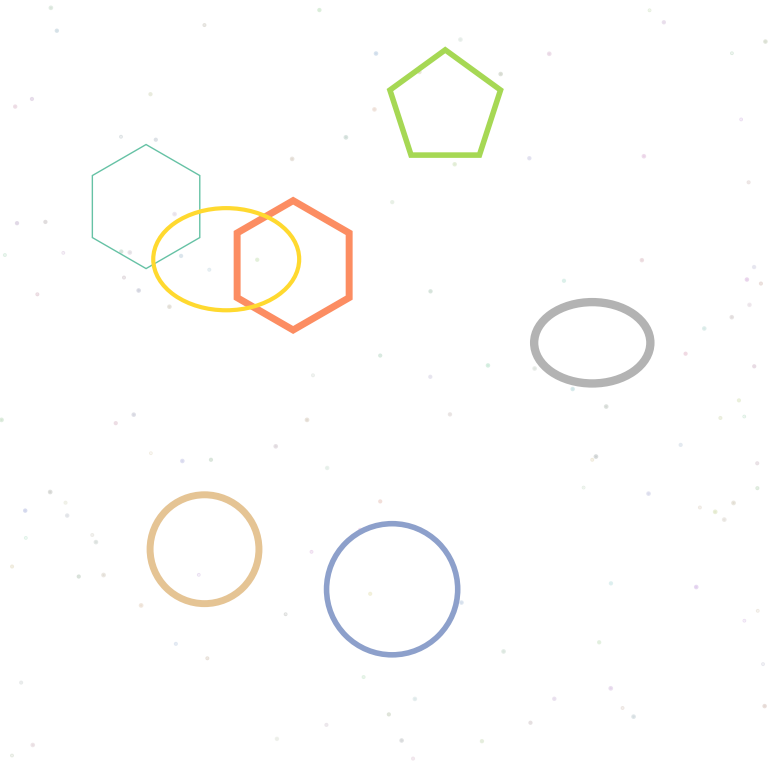[{"shape": "hexagon", "thickness": 0.5, "radius": 0.4, "center": [0.19, 0.732]}, {"shape": "hexagon", "thickness": 2.5, "radius": 0.42, "center": [0.381, 0.655]}, {"shape": "circle", "thickness": 2, "radius": 0.43, "center": [0.509, 0.235]}, {"shape": "pentagon", "thickness": 2, "radius": 0.38, "center": [0.578, 0.86]}, {"shape": "oval", "thickness": 1.5, "radius": 0.47, "center": [0.294, 0.663]}, {"shape": "circle", "thickness": 2.5, "radius": 0.35, "center": [0.266, 0.287]}, {"shape": "oval", "thickness": 3, "radius": 0.38, "center": [0.769, 0.555]}]